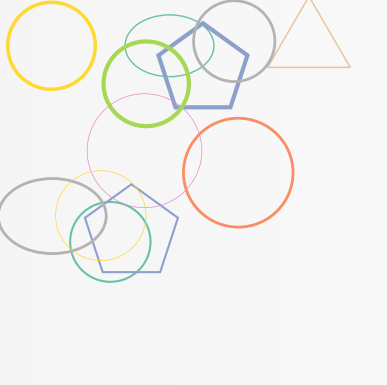[{"shape": "oval", "thickness": 1, "radius": 0.57, "center": [0.437, 0.881]}, {"shape": "circle", "thickness": 1.5, "radius": 0.52, "center": [0.285, 0.372]}, {"shape": "circle", "thickness": 2, "radius": 0.71, "center": [0.615, 0.551]}, {"shape": "pentagon", "thickness": 1.5, "radius": 0.63, "center": [0.339, 0.395]}, {"shape": "pentagon", "thickness": 3, "radius": 0.6, "center": [0.524, 0.819]}, {"shape": "circle", "thickness": 0.5, "radius": 0.74, "center": [0.373, 0.609]}, {"shape": "circle", "thickness": 3, "radius": 0.55, "center": [0.377, 0.782]}, {"shape": "circle", "thickness": 0.5, "radius": 0.58, "center": [0.26, 0.44]}, {"shape": "circle", "thickness": 2.5, "radius": 0.56, "center": [0.133, 0.881]}, {"shape": "triangle", "thickness": 1, "radius": 0.62, "center": [0.797, 0.886]}, {"shape": "circle", "thickness": 2, "radius": 0.52, "center": [0.604, 0.893]}, {"shape": "oval", "thickness": 2, "radius": 0.7, "center": [0.135, 0.439]}]